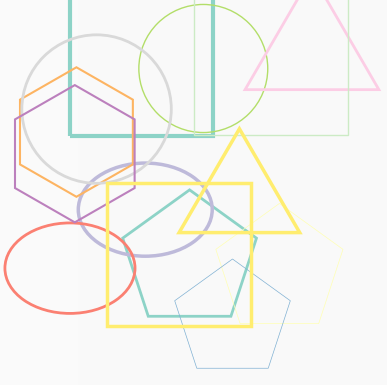[{"shape": "pentagon", "thickness": 2, "radius": 0.91, "center": [0.489, 0.325]}, {"shape": "square", "thickness": 3, "radius": 0.92, "center": [0.365, 0.832]}, {"shape": "pentagon", "thickness": 0.5, "radius": 0.86, "center": [0.721, 0.299]}, {"shape": "oval", "thickness": 2.5, "radius": 0.86, "center": [0.375, 0.455]}, {"shape": "oval", "thickness": 2, "radius": 0.84, "center": [0.181, 0.303]}, {"shape": "pentagon", "thickness": 0.5, "radius": 0.78, "center": [0.6, 0.17]}, {"shape": "hexagon", "thickness": 1.5, "radius": 0.84, "center": [0.197, 0.657]}, {"shape": "circle", "thickness": 1, "radius": 0.83, "center": [0.525, 0.822]}, {"shape": "triangle", "thickness": 2, "radius": 1.0, "center": [0.805, 0.867]}, {"shape": "circle", "thickness": 2, "radius": 0.96, "center": [0.249, 0.717]}, {"shape": "hexagon", "thickness": 1.5, "radius": 0.89, "center": [0.193, 0.601]}, {"shape": "square", "thickness": 1, "radius": 0.99, "center": [0.699, 0.847]}, {"shape": "square", "thickness": 2.5, "radius": 0.93, "center": [0.462, 0.34]}, {"shape": "triangle", "thickness": 2.5, "radius": 0.9, "center": [0.618, 0.486]}]